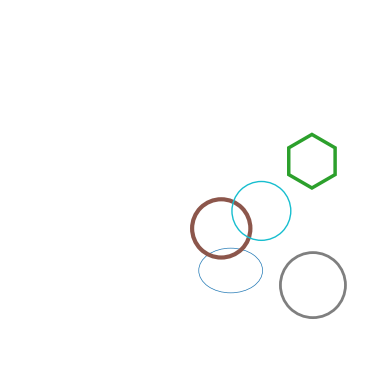[{"shape": "oval", "thickness": 0.5, "radius": 0.41, "center": [0.599, 0.297]}, {"shape": "hexagon", "thickness": 2.5, "radius": 0.35, "center": [0.81, 0.581]}, {"shape": "circle", "thickness": 3, "radius": 0.38, "center": [0.575, 0.407]}, {"shape": "circle", "thickness": 2, "radius": 0.42, "center": [0.813, 0.259]}, {"shape": "circle", "thickness": 1, "radius": 0.38, "center": [0.679, 0.452]}]